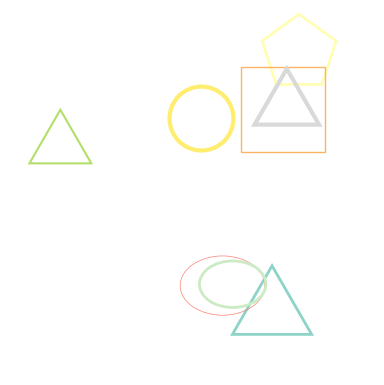[{"shape": "triangle", "thickness": 2, "radius": 0.59, "center": [0.707, 0.191]}, {"shape": "pentagon", "thickness": 2, "radius": 0.5, "center": [0.777, 0.862]}, {"shape": "oval", "thickness": 0.5, "radius": 0.55, "center": [0.578, 0.258]}, {"shape": "square", "thickness": 1, "radius": 0.55, "center": [0.734, 0.716]}, {"shape": "triangle", "thickness": 1.5, "radius": 0.46, "center": [0.157, 0.622]}, {"shape": "triangle", "thickness": 3, "radius": 0.48, "center": [0.745, 0.725]}, {"shape": "oval", "thickness": 2, "radius": 0.43, "center": [0.604, 0.262]}, {"shape": "circle", "thickness": 3, "radius": 0.42, "center": [0.523, 0.692]}]